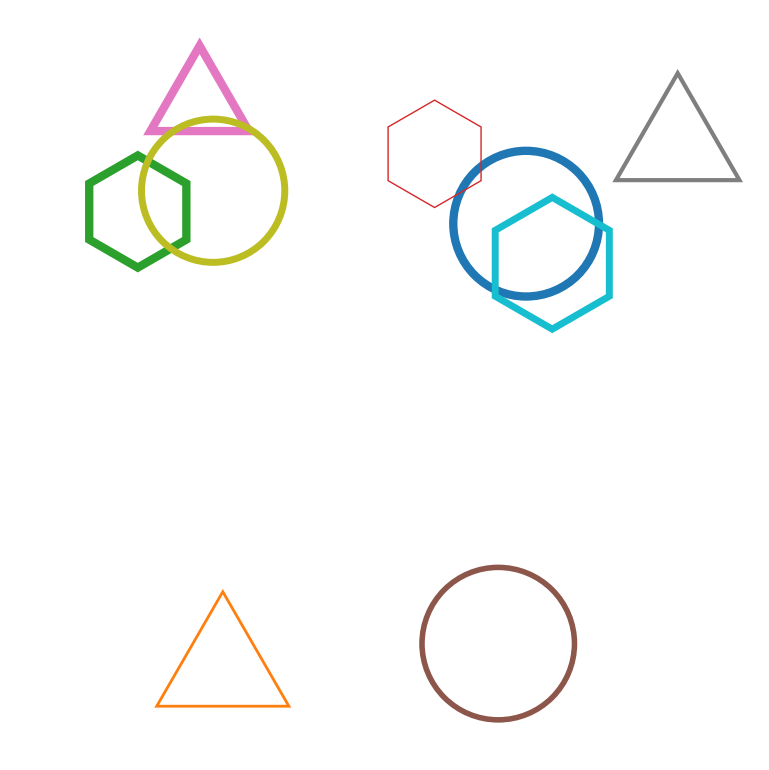[{"shape": "circle", "thickness": 3, "radius": 0.47, "center": [0.683, 0.71]}, {"shape": "triangle", "thickness": 1, "radius": 0.5, "center": [0.289, 0.132]}, {"shape": "hexagon", "thickness": 3, "radius": 0.36, "center": [0.179, 0.725]}, {"shape": "hexagon", "thickness": 0.5, "radius": 0.35, "center": [0.564, 0.8]}, {"shape": "circle", "thickness": 2, "radius": 0.5, "center": [0.647, 0.164]}, {"shape": "triangle", "thickness": 3, "radius": 0.37, "center": [0.259, 0.867]}, {"shape": "triangle", "thickness": 1.5, "radius": 0.46, "center": [0.88, 0.812]}, {"shape": "circle", "thickness": 2.5, "radius": 0.47, "center": [0.277, 0.752]}, {"shape": "hexagon", "thickness": 2.5, "radius": 0.43, "center": [0.717, 0.658]}]